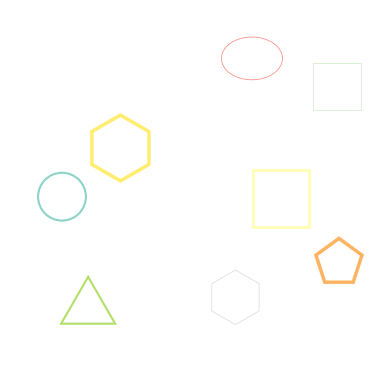[{"shape": "circle", "thickness": 1.5, "radius": 0.31, "center": [0.161, 0.489]}, {"shape": "square", "thickness": 2, "radius": 0.37, "center": [0.73, 0.484]}, {"shape": "oval", "thickness": 0.5, "radius": 0.4, "center": [0.654, 0.848]}, {"shape": "pentagon", "thickness": 2.5, "radius": 0.31, "center": [0.88, 0.318]}, {"shape": "triangle", "thickness": 1.5, "radius": 0.41, "center": [0.229, 0.2]}, {"shape": "hexagon", "thickness": 0.5, "radius": 0.35, "center": [0.612, 0.228]}, {"shape": "square", "thickness": 0.5, "radius": 0.31, "center": [0.876, 0.775]}, {"shape": "hexagon", "thickness": 2.5, "radius": 0.43, "center": [0.313, 0.616]}]